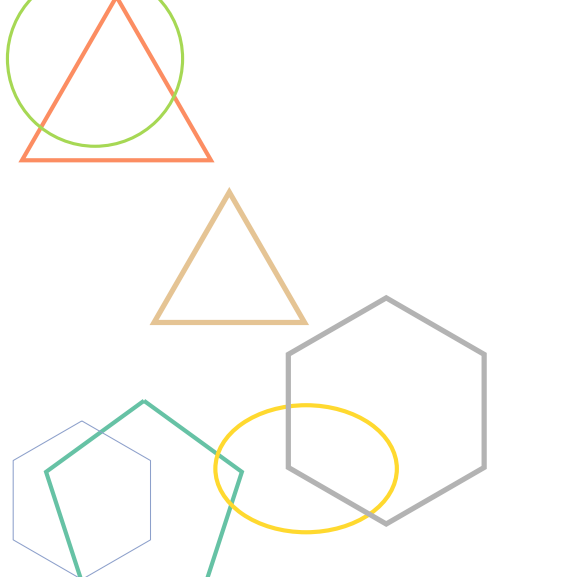[{"shape": "pentagon", "thickness": 2, "radius": 0.89, "center": [0.249, 0.127]}, {"shape": "triangle", "thickness": 2, "radius": 0.94, "center": [0.202, 0.816]}, {"shape": "hexagon", "thickness": 0.5, "radius": 0.69, "center": [0.142, 0.133]}, {"shape": "circle", "thickness": 1.5, "radius": 0.76, "center": [0.165, 0.898]}, {"shape": "oval", "thickness": 2, "radius": 0.79, "center": [0.53, 0.187]}, {"shape": "triangle", "thickness": 2.5, "radius": 0.75, "center": [0.397, 0.516]}, {"shape": "hexagon", "thickness": 2.5, "radius": 0.98, "center": [0.669, 0.288]}]